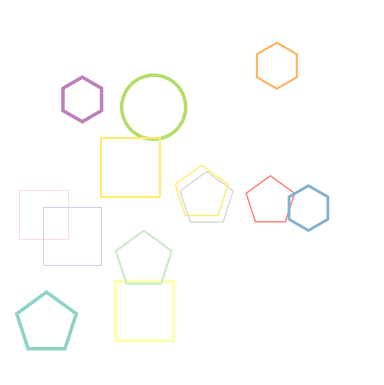[{"shape": "pentagon", "thickness": 2.5, "radius": 0.41, "center": [0.121, 0.16]}, {"shape": "square", "thickness": 2.5, "radius": 0.38, "center": [0.374, 0.193]}, {"shape": "square", "thickness": 0.5, "radius": 0.38, "center": [0.187, 0.387]}, {"shape": "pentagon", "thickness": 1, "radius": 0.33, "center": [0.702, 0.477]}, {"shape": "hexagon", "thickness": 2, "radius": 0.29, "center": [0.801, 0.46]}, {"shape": "hexagon", "thickness": 1.5, "radius": 0.3, "center": [0.719, 0.829]}, {"shape": "circle", "thickness": 2.5, "radius": 0.42, "center": [0.399, 0.722]}, {"shape": "square", "thickness": 0.5, "radius": 0.32, "center": [0.113, 0.443]}, {"shape": "pentagon", "thickness": 1, "radius": 0.36, "center": [0.537, 0.482]}, {"shape": "hexagon", "thickness": 2.5, "radius": 0.29, "center": [0.214, 0.742]}, {"shape": "pentagon", "thickness": 1.5, "radius": 0.38, "center": [0.374, 0.325]}, {"shape": "pentagon", "thickness": 1, "radius": 0.36, "center": [0.524, 0.499]}, {"shape": "square", "thickness": 1.5, "radius": 0.38, "center": [0.339, 0.565]}]